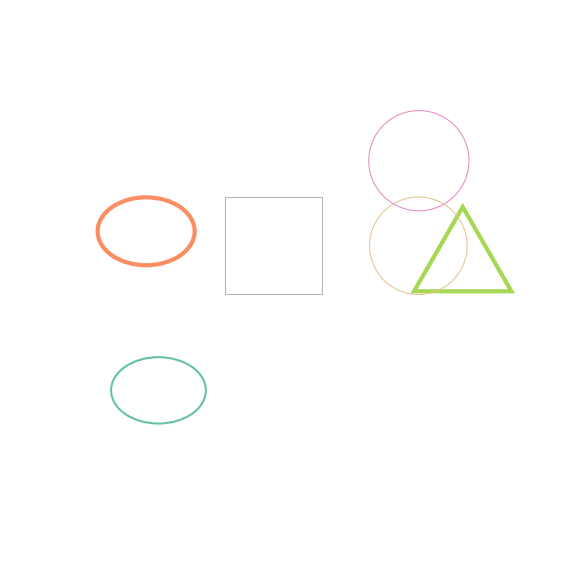[{"shape": "oval", "thickness": 1, "radius": 0.41, "center": [0.274, 0.323]}, {"shape": "oval", "thickness": 2, "radius": 0.42, "center": [0.253, 0.599]}, {"shape": "circle", "thickness": 0.5, "radius": 0.43, "center": [0.725, 0.721]}, {"shape": "triangle", "thickness": 2, "radius": 0.49, "center": [0.801, 0.543]}, {"shape": "circle", "thickness": 0.5, "radius": 0.42, "center": [0.724, 0.574]}, {"shape": "square", "thickness": 0.5, "radius": 0.42, "center": [0.473, 0.574]}]